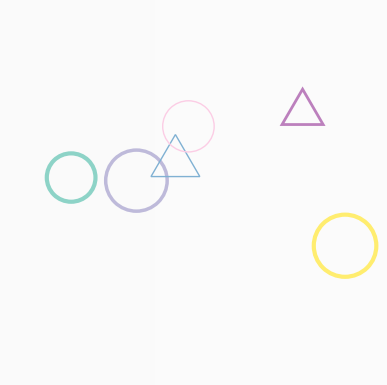[{"shape": "circle", "thickness": 3, "radius": 0.31, "center": [0.184, 0.539]}, {"shape": "circle", "thickness": 2.5, "radius": 0.4, "center": [0.352, 0.531]}, {"shape": "triangle", "thickness": 1, "radius": 0.36, "center": [0.453, 0.578]}, {"shape": "circle", "thickness": 1, "radius": 0.33, "center": [0.486, 0.672]}, {"shape": "triangle", "thickness": 2, "radius": 0.31, "center": [0.781, 0.707]}, {"shape": "circle", "thickness": 3, "radius": 0.4, "center": [0.89, 0.362]}]